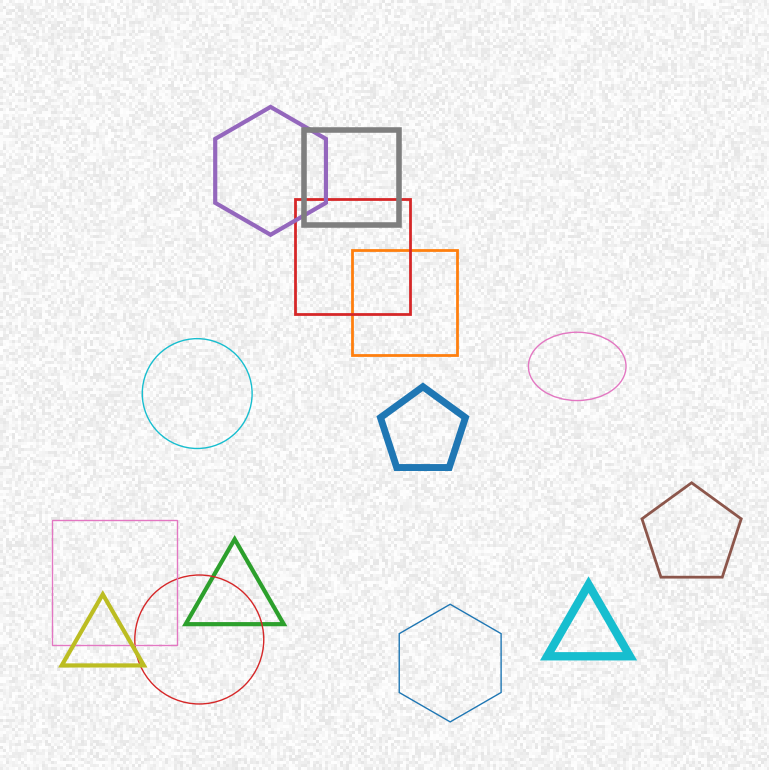[{"shape": "pentagon", "thickness": 2.5, "radius": 0.29, "center": [0.549, 0.44]}, {"shape": "hexagon", "thickness": 0.5, "radius": 0.38, "center": [0.585, 0.139]}, {"shape": "square", "thickness": 1, "radius": 0.34, "center": [0.525, 0.607]}, {"shape": "triangle", "thickness": 1.5, "radius": 0.37, "center": [0.305, 0.226]}, {"shape": "square", "thickness": 1, "radius": 0.37, "center": [0.458, 0.667]}, {"shape": "circle", "thickness": 0.5, "radius": 0.42, "center": [0.259, 0.169]}, {"shape": "hexagon", "thickness": 1.5, "radius": 0.42, "center": [0.351, 0.778]}, {"shape": "pentagon", "thickness": 1, "radius": 0.34, "center": [0.898, 0.305]}, {"shape": "square", "thickness": 0.5, "radius": 0.41, "center": [0.149, 0.243]}, {"shape": "oval", "thickness": 0.5, "radius": 0.32, "center": [0.75, 0.524]}, {"shape": "square", "thickness": 2, "radius": 0.31, "center": [0.456, 0.769]}, {"shape": "triangle", "thickness": 1.5, "radius": 0.31, "center": [0.133, 0.167]}, {"shape": "triangle", "thickness": 3, "radius": 0.31, "center": [0.764, 0.179]}, {"shape": "circle", "thickness": 0.5, "radius": 0.36, "center": [0.256, 0.489]}]